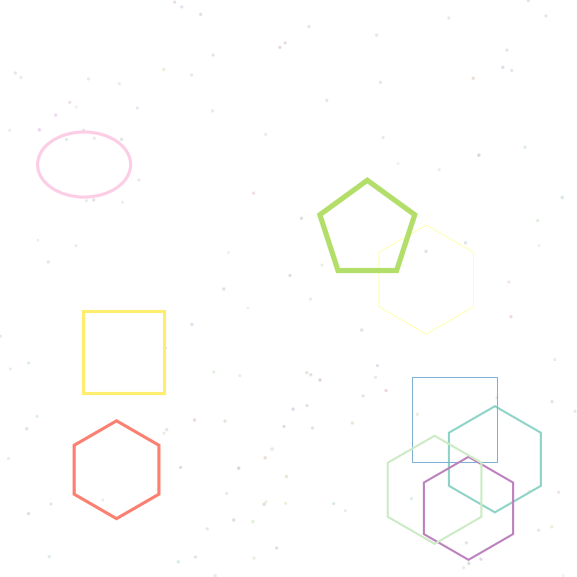[{"shape": "hexagon", "thickness": 1, "radius": 0.46, "center": [0.857, 0.204]}, {"shape": "hexagon", "thickness": 0.5, "radius": 0.47, "center": [0.738, 0.515]}, {"shape": "hexagon", "thickness": 1.5, "radius": 0.42, "center": [0.202, 0.186]}, {"shape": "square", "thickness": 0.5, "radius": 0.37, "center": [0.787, 0.273]}, {"shape": "pentagon", "thickness": 2.5, "radius": 0.43, "center": [0.636, 0.601]}, {"shape": "oval", "thickness": 1.5, "radius": 0.4, "center": [0.146, 0.714]}, {"shape": "hexagon", "thickness": 1, "radius": 0.45, "center": [0.811, 0.119]}, {"shape": "hexagon", "thickness": 1, "radius": 0.47, "center": [0.753, 0.151]}, {"shape": "square", "thickness": 1.5, "radius": 0.35, "center": [0.214, 0.39]}]